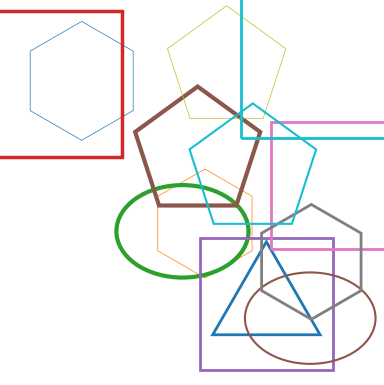[{"shape": "triangle", "thickness": 2, "radius": 0.8, "center": [0.692, 0.211]}, {"shape": "hexagon", "thickness": 0.5, "radius": 0.77, "center": [0.212, 0.79]}, {"shape": "hexagon", "thickness": 0.5, "radius": 0.71, "center": [0.532, 0.42]}, {"shape": "oval", "thickness": 3, "radius": 0.86, "center": [0.474, 0.399]}, {"shape": "square", "thickness": 2.5, "radius": 0.95, "center": [0.125, 0.782]}, {"shape": "square", "thickness": 2, "radius": 0.86, "center": [0.692, 0.211]}, {"shape": "pentagon", "thickness": 3, "radius": 0.85, "center": [0.513, 0.604]}, {"shape": "oval", "thickness": 1.5, "radius": 0.85, "center": [0.806, 0.174]}, {"shape": "square", "thickness": 2, "radius": 0.82, "center": [0.868, 0.518]}, {"shape": "hexagon", "thickness": 2, "radius": 0.75, "center": [0.809, 0.32]}, {"shape": "pentagon", "thickness": 0.5, "radius": 0.81, "center": [0.589, 0.823]}, {"shape": "pentagon", "thickness": 1.5, "radius": 0.86, "center": [0.657, 0.558]}, {"shape": "square", "thickness": 2, "radius": 0.94, "center": [0.816, 0.831]}]